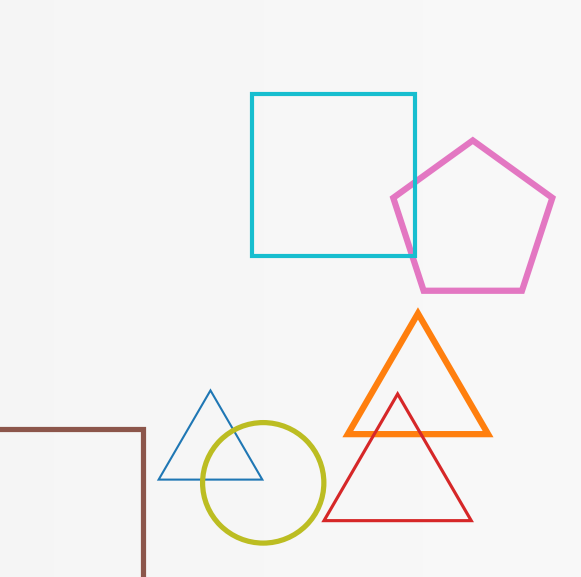[{"shape": "triangle", "thickness": 1, "radius": 0.51, "center": [0.362, 0.22]}, {"shape": "triangle", "thickness": 3, "radius": 0.7, "center": [0.719, 0.317]}, {"shape": "triangle", "thickness": 1.5, "radius": 0.73, "center": [0.684, 0.171]}, {"shape": "square", "thickness": 2.5, "radius": 0.65, "center": [0.116, 0.125]}, {"shape": "pentagon", "thickness": 3, "radius": 0.72, "center": [0.813, 0.612]}, {"shape": "circle", "thickness": 2.5, "radius": 0.52, "center": [0.453, 0.163]}, {"shape": "square", "thickness": 2, "radius": 0.7, "center": [0.573, 0.696]}]